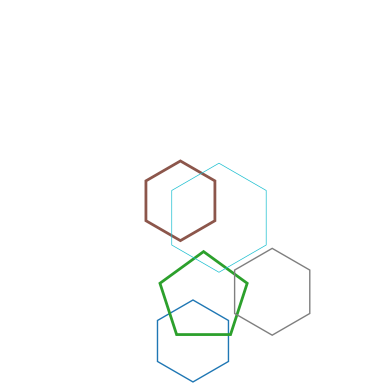[{"shape": "hexagon", "thickness": 1, "radius": 0.53, "center": [0.501, 0.114]}, {"shape": "pentagon", "thickness": 2, "radius": 0.6, "center": [0.529, 0.227]}, {"shape": "hexagon", "thickness": 2, "radius": 0.52, "center": [0.469, 0.478]}, {"shape": "hexagon", "thickness": 1, "radius": 0.56, "center": [0.707, 0.242]}, {"shape": "hexagon", "thickness": 0.5, "radius": 0.71, "center": [0.569, 0.434]}]